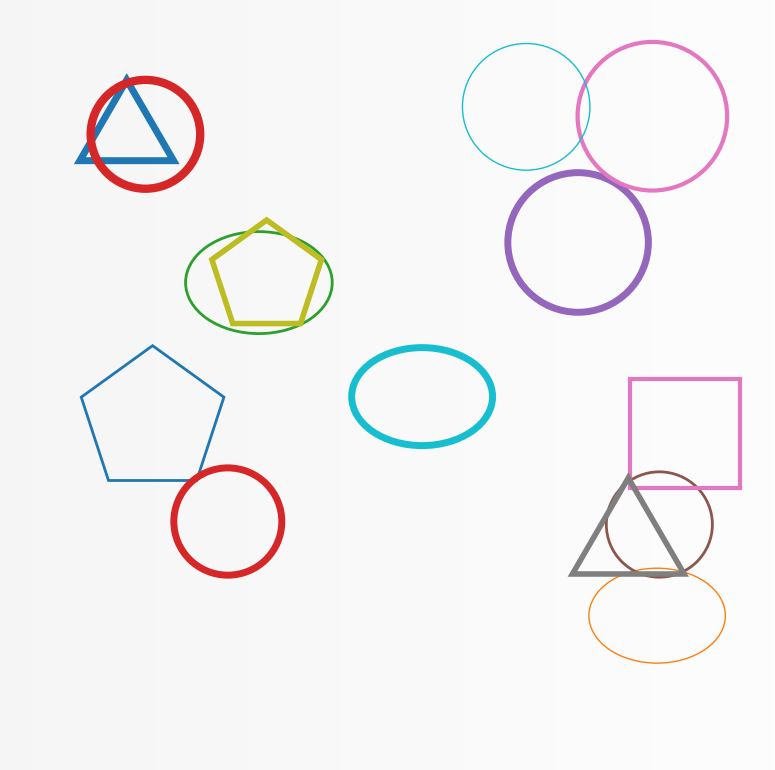[{"shape": "pentagon", "thickness": 1, "radius": 0.48, "center": [0.197, 0.454]}, {"shape": "triangle", "thickness": 2.5, "radius": 0.35, "center": [0.164, 0.826]}, {"shape": "oval", "thickness": 0.5, "radius": 0.44, "center": [0.848, 0.2]}, {"shape": "oval", "thickness": 1, "radius": 0.47, "center": [0.334, 0.633]}, {"shape": "circle", "thickness": 2.5, "radius": 0.35, "center": [0.294, 0.323]}, {"shape": "circle", "thickness": 3, "radius": 0.35, "center": [0.188, 0.826]}, {"shape": "circle", "thickness": 2.5, "radius": 0.45, "center": [0.746, 0.685]}, {"shape": "circle", "thickness": 1, "radius": 0.34, "center": [0.851, 0.319]}, {"shape": "square", "thickness": 1.5, "radius": 0.35, "center": [0.884, 0.437]}, {"shape": "circle", "thickness": 1.5, "radius": 0.48, "center": [0.842, 0.849]}, {"shape": "triangle", "thickness": 2, "radius": 0.42, "center": [0.811, 0.296]}, {"shape": "pentagon", "thickness": 2, "radius": 0.37, "center": [0.344, 0.64]}, {"shape": "circle", "thickness": 0.5, "radius": 0.41, "center": [0.679, 0.861]}, {"shape": "oval", "thickness": 2.5, "radius": 0.45, "center": [0.545, 0.485]}]